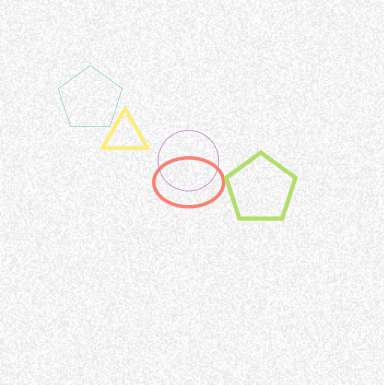[{"shape": "pentagon", "thickness": 0.5, "radius": 0.44, "center": [0.234, 0.742]}, {"shape": "oval", "thickness": 2.5, "radius": 0.45, "center": [0.49, 0.526]}, {"shape": "pentagon", "thickness": 3, "radius": 0.47, "center": [0.677, 0.509]}, {"shape": "circle", "thickness": 0.5, "radius": 0.39, "center": [0.489, 0.583]}, {"shape": "triangle", "thickness": 2.5, "radius": 0.34, "center": [0.325, 0.649]}]